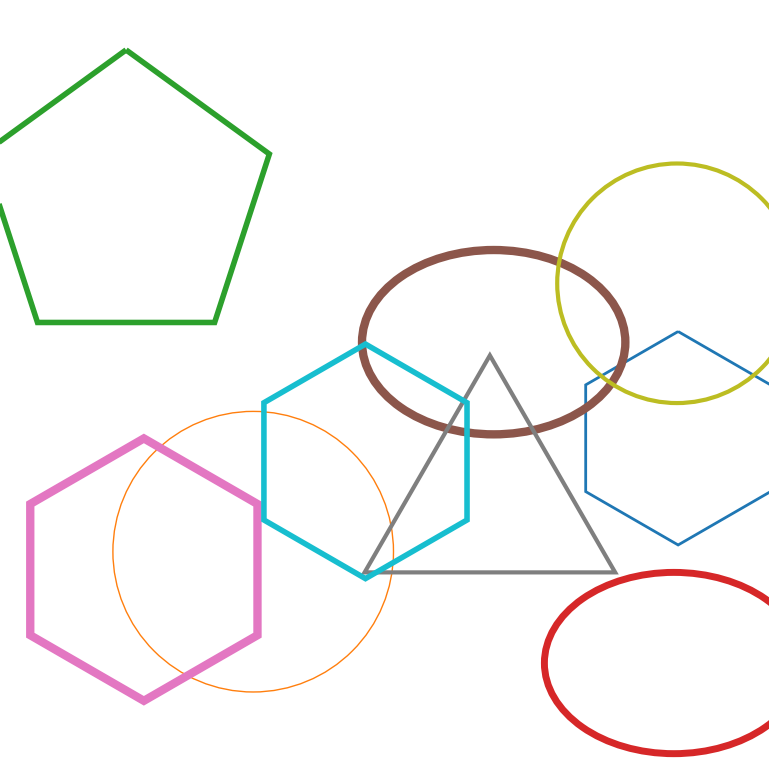[{"shape": "hexagon", "thickness": 1, "radius": 0.69, "center": [0.881, 0.431]}, {"shape": "circle", "thickness": 0.5, "radius": 0.91, "center": [0.329, 0.284]}, {"shape": "pentagon", "thickness": 2, "radius": 0.98, "center": [0.164, 0.739]}, {"shape": "oval", "thickness": 2.5, "radius": 0.84, "center": [0.875, 0.139]}, {"shape": "oval", "thickness": 3, "radius": 0.86, "center": [0.641, 0.556]}, {"shape": "hexagon", "thickness": 3, "radius": 0.85, "center": [0.187, 0.26]}, {"shape": "triangle", "thickness": 1.5, "radius": 0.94, "center": [0.636, 0.351]}, {"shape": "circle", "thickness": 1.5, "radius": 0.78, "center": [0.879, 0.632]}, {"shape": "hexagon", "thickness": 2, "radius": 0.76, "center": [0.475, 0.401]}]